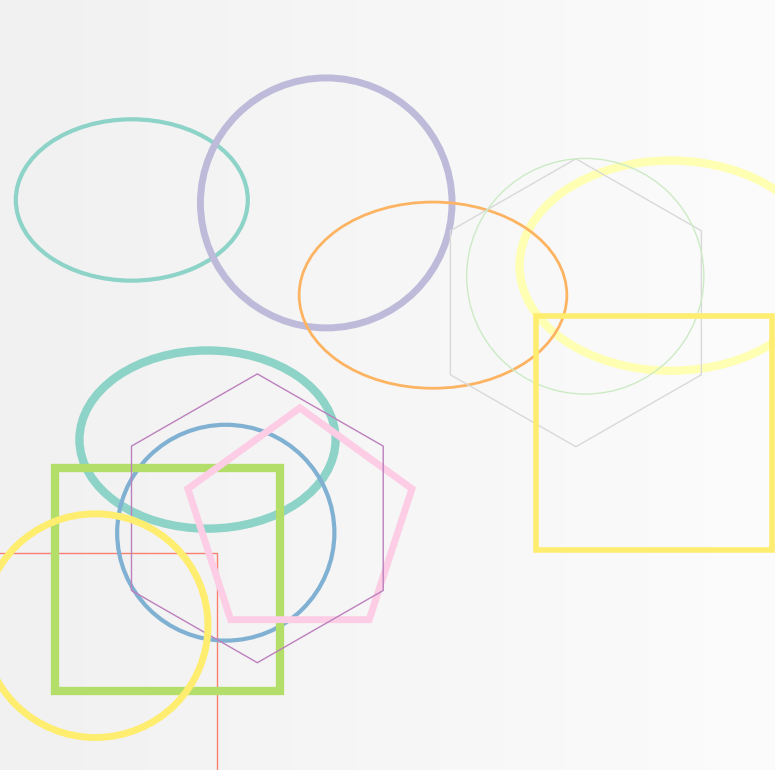[{"shape": "oval", "thickness": 1.5, "radius": 0.75, "center": [0.17, 0.74]}, {"shape": "oval", "thickness": 3, "radius": 0.83, "center": [0.268, 0.429]}, {"shape": "oval", "thickness": 3, "radius": 0.97, "center": [0.865, 0.655]}, {"shape": "circle", "thickness": 2.5, "radius": 0.81, "center": [0.421, 0.736]}, {"shape": "square", "thickness": 0.5, "radius": 0.74, "center": [0.132, 0.133]}, {"shape": "circle", "thickness": 1.5, "radius": 0.7, "center": [0.291, 0.308]}, {"shape": "oval", "thickness": 1, "radius": 0.86, "center": [0.559, 0.617]}, {"shape": "square", "thickness": 3, "radius": 0.72, "center": [0.216, 0.247]}, {"shape": "pentagon", "thickness": 2.5, "radius": 0.76, "center": [0.387, 0.318]}, {"shape": "hexagon", "thickness": 0.5, "radius": 0.93, "center": [0.743, 0.607]}, {"shape": "hexagon", "thickness": 0.5, "radius": 0.94, "center": [0.332, 0.327]}, {"shape": "circle", "thickness": 0.5, "radius": 0.77, "center": [0.755, 0.641]}, {"shape": "circle", "thickness": 2.5, "radius": 0.73, "center": [0.123, 0.187]}, {"shape": "square", "thickness": 2, "radius": 0.76, "center": [0.844, 0.438]}]